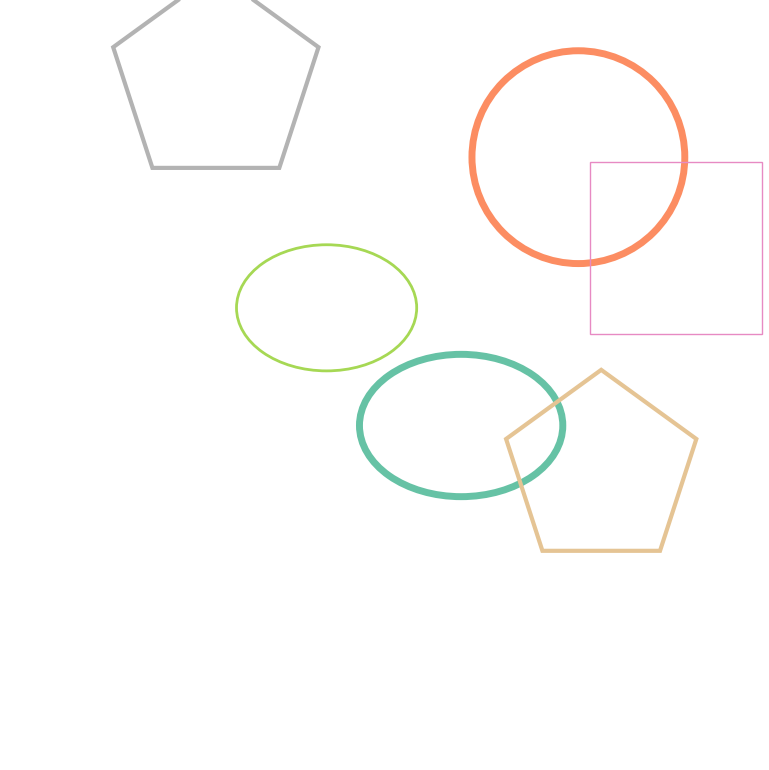[{"shape": "oval", "thickness": 2.5, "radius": 0.66, "center": [0.599, 0.447]}, {"shape": "circle", "thickness": 2.5, "radius": 0.69, "center": [0.751, 0.796]}, {"shape": "square", "thickness": 0.5, "radius": 0.56, "center": [0.877, 0.678]}, {"shape": "oval", "thickness": 1, "radius": 0.59, "center": [0.424, 0.6]}, {"shape": "pentagon", "thickness": 1.5, "radius": 0.65, "center": [0.781, 0.39]}, {"shape": "pentagon", "thickness": 1.5, "radius": 0.7, "center": [0.28, 0.895]}]